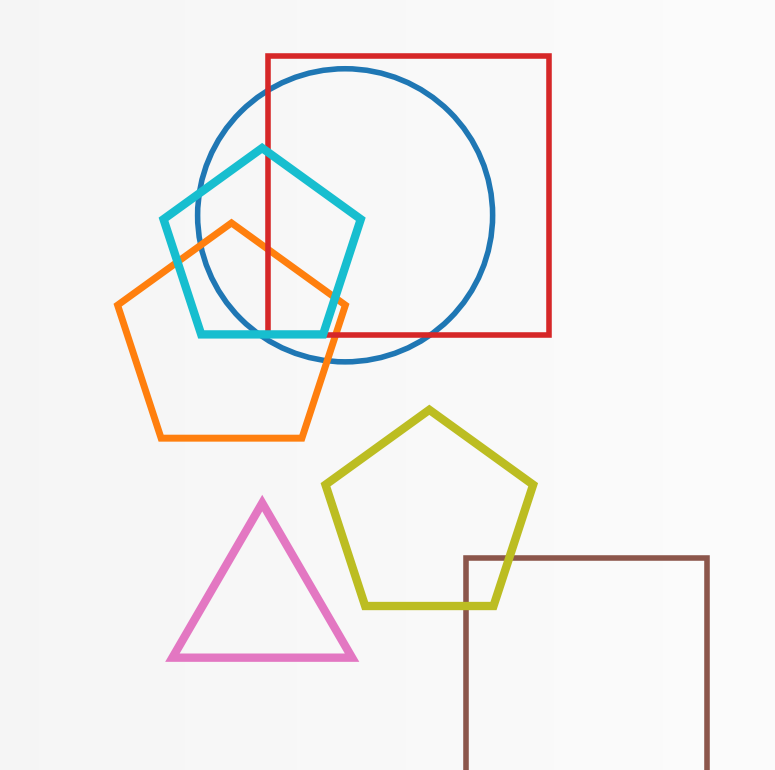[{"shape": "circle", "thickness": 2, "radius": 0.95, "center": [0.445, 0.72]}, {"shape": "pentagon", "thickness": 2.5, "radius": 0.77, "center": [0.299, 0.556]}, {"shape": "square", "thickness": 2, "radius": 0.91, "center": [0.527, 0.747]}, {"shape": "square", "thickness": 2, "radius": 0.78, "center": [0.757, 0.12]}, {"shape": "triangle", "thickness": 3, "radius": 0.67, "center": [0.338, 0.213]}, {"shape": "pentagon", "thickness": 3, "radius": 0.7, "center": [0.554, 0.327]}, {"shape": "pentagon", "thickness": 3, "radius": 0.67, "center": [0.338, 0.674]}]